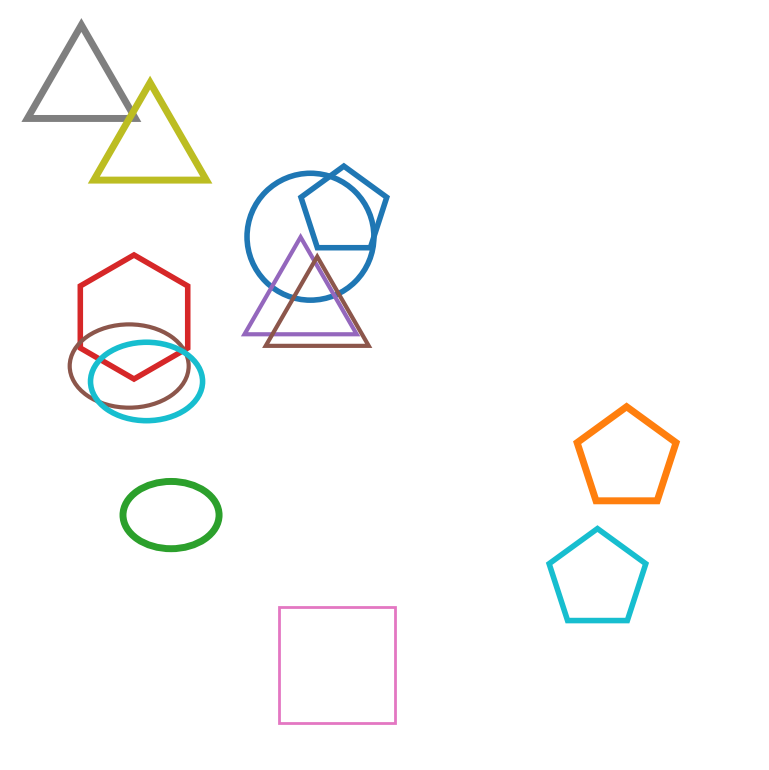[{"shape": "circle", "thickness": 2, "radius": 0.41, "center": [0.403, 0.693]}, {"shape": "pentagon", "thickness": 2, "radius": 0.29, "center": [0.447, 0.726]}, {"shape": "pentagon", "thickness": 2.5, "radius": 0.34, "center": [0.814, 0.404]}, {"shape": "oval", "thickness": 2.5, "radius": 0.31, "center": [0.222, 0.331]}, {"shape": "hexagon", "thickness": 2, "radius": 0.4, "center": [0.174, 0.588]}, {"shape": "triangle", "thickness": 1.5, "radius": 0.42, "center": [0.39, 0.608]}, {"shape": "triangle", "thickness": 1.5, "radius": 0.39, "center": [0.412, 0.589]}, {"shape": "oval", "thickness": 1.5, "radius": 0.39, "center": [0.168, 0.525]}, {"shape": "square", "thickness": 1, "radius": 0.38, "center": [0.438, 0.136]}, {"shape": "triangle", "thickness": 2.5, "radius": 0.4, "center": [0.106, 0.887]}, {"shape": "triangle", "thickness": 2.5, "radius": 0.42, "center": [0.195, 0.808]}, {"shape": "oval", "thickness": 2, "radius": 0.36, "center": [0.19, 0.505]}, {"shape": "pentagon", "thickness": 2, "radius": 0.33, "center": [0.776, 0.247]}]